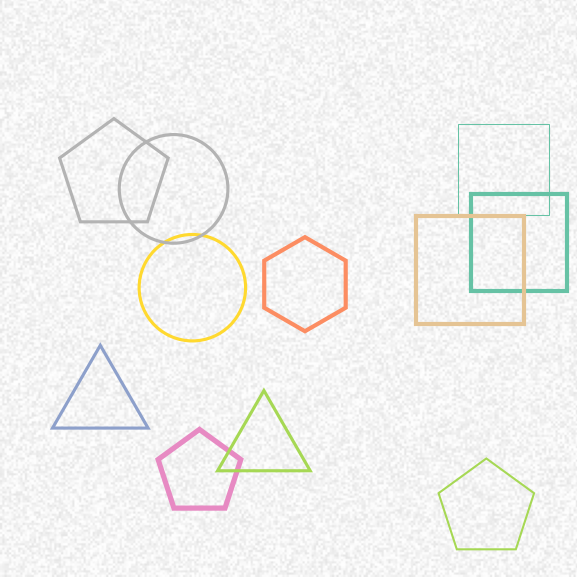[{"shape": "square", "thickness": 2, "radius": 0.42, "center": [0.899, 0.579]}, {"shape": "square", "thickness": 0.5, "radius": 0.4, "center": [0.871, 0.705]}, {"shape": "hexagon", "thickness": 2, "radius": 0.41, "center": [0.528, 0.507]}, {"shape": "triangle", "thickness": 1.5, "radius": 0.48, "center": [0.174, 0.306]}, {"shape": "pentagon", "thickness": 2.5, "radius": 0.38, "center": [0.345, 0.18]}, {"shape": "pentagon", "thickness": 1, "radius": 0.43, "center": [0.842, 0.118]}, {"shape": "triangle", "thickness": 1.5, "radius": 0.46, "center": [0.457, 0.23]}, {"shape": "circle", "thickness": 1.5, "radius": 0.46, "center": [0.333, 0.501]}, {"shape": "square", "thickness": 2, "radius": 0.47, "center": [0.814, 0.531]}, {"shape": "pentagon", "thickness": 1.5, "radius": 0.49, "center": [0.197, 0.695]}, {"shape": "circle", "thickness": 1.5, "radius": 0.47, "center": [0.301, 0.672]}]